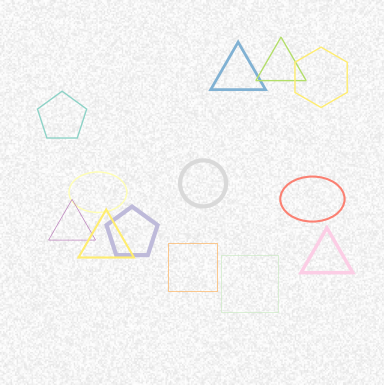[{"shape": "pentagon", "thickness": 1, "radius": 0.34, "center": [0.161, 0.696]}, {"shape": "oval", "thickness": 1, "radius": 0.38, "center": [0.254, 0.501]}, {"shape": "pentagon", "thickness": 3, "radius": 0.35, "center": [0.343, 0.394]}, {"shape": "oval", "thickness": 1.5, "radius": 0.42, "center": [0.812, 0.483]}, {"shape": "triangle", "thickness": 2, "radius": 0.41, "center": [0.619, 0.808]}, {"shape": "square", "thickness": 0.5, "radius": 0.31, "center": [0.5, 0.306]}, {"shape": "triangle", "thickness": 1, "radius": 0.38, "center": [0.73, 0.828]}, {"shape": "triangle", "thickness": 2.5, "radius": 0.39, "center": [0.849, 0.331]}, {"shape": "circle", "thickness": 3, "radius": 0.3, "center": [0.528, 0.524]}, {"shape": "triangle", "thickness": 0.5, "radius": 0.35, "center": [0.187, 0.412]}, {"shape": "square", "thickness": 0.5, "radius": 0.37, "center": [0.648, 0.264]}, {"shape": "hexagon", "thickness": 1, "radius": 0.39, "center": [0.834, 0.799]}, {"shape": "triangle", "thickness": 1.5, "radius": 0.42, "center": [0.276, 0.373]}]